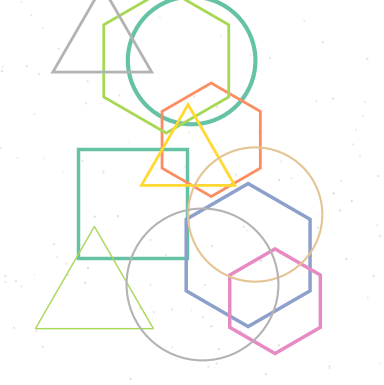[{"shape": "square", "thickness": 2.5, "radius": 0.71, "center": [0.345, 0.472]}, {"shape": "circle", "thickness": 3, "radius": 0.83, "center": [0.498, 0.843]}, {"shape": "hexagon", "thickness": 2, "radius": 0.74, "center": [0.549, 0.637]}, {"shape": "hexagon", "thickness": 2.5, "radius": 0.93, "center": [0.644, 0.337]}, {"shape": "hexagon", "thickness": 2.5, "radius": 0.68, "center": [0.714, 0.218]}, {"shape": "hexagon", "thickness": 2, "radius": 0.94, "center": [0.432, 0.842]}, {"shape": "triangle", "thickness": 1, "radius": 0.88, "center": [0.245, 0.235]}, {"shape": "triangle", "thickness": 2, "radius": 0.7, "center": [0.489, 0.588]}, {"shape": "circle", "thickness": 1.5, "radius": 0.87, "center": [0.663, 0.443]}, {"shape": "triangle", "thickness": 2, "radius": 0.74, "center": [0.266, 0.887]}, {"shape": "circle", "thickness": 1.5, "radius": 0.99, "center": [0.526, 0.261]}]